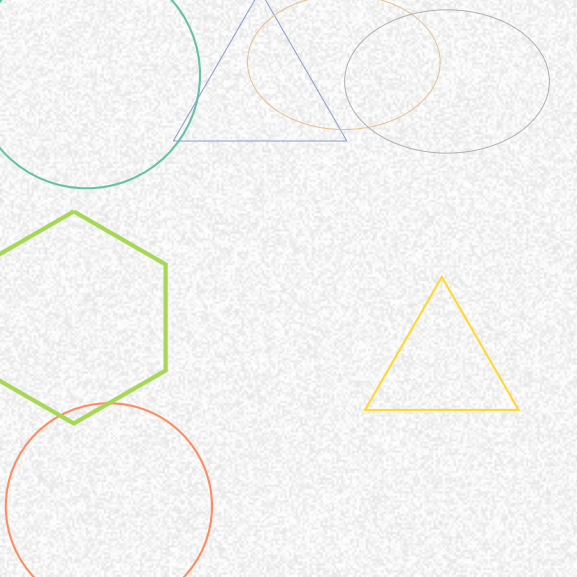[{"shape": "circle", "thickness": 1, "radius": 0.98, "center": [0.15, 0.869]}, {"shape": "circle", "thickness": 1, "radius": 0.89, "center": [0.189, 0.122]}, {"shape": "triangle", "thickness": 0.5, "radius": 0.87, "center": [0.45, 0.842]}, {"shape": "hexagon", "thickness": 2, "radius": 0.92, "center": [0.128, 0.449]}, {"shape": "triangle", "thickness": 1, "radius": 0.77, "center": [0.765, 0.366]}, {"shape": "oval", "thickness": 0.5, "radius": 0.83, "center": [0.595, 0.892]}, {"shape": "oval", "thickness": 0.5, "radius": 0.89, "center": [0.774, 0.858]}]